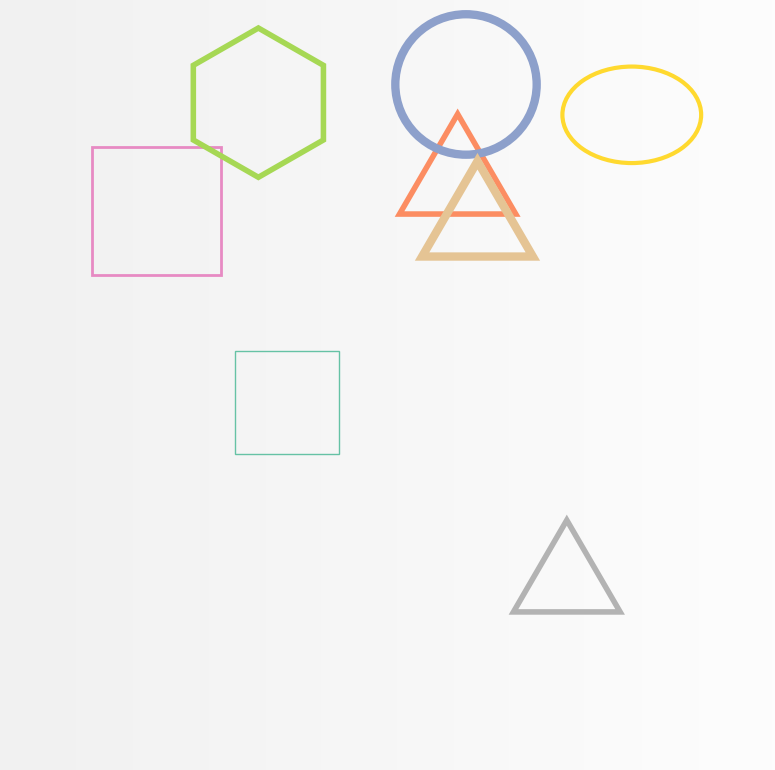[{"shape": "square", "thickness": 0.5, "radius": 0.34, "center": [0.371, 0.477]}, {"shape": "triangle", "thickness": 2, "radius": 0.43, "center": [0.591, 0.765]}, {"shape": "circle", "thickness": 3, "radius": 0.46, "center": [0.601, 0.89]}, {"shape": "square", "thickness": 1, "radius": 0.42, "center": [0.202, 0.726]}, {"shape": "hexagon", "thickness": 2, "radius": 0.48, "center": [0.333, 0.867]}, {"shape": "oval", "thickness": 1.5, "radius": 0.45, "center": [0.815, 0.851]}, {"shape": "triangle", "thickness": 3, "radius": 0.41, "center": [0.616, 0.708]}, {"shape": "triangle", "thickness": 2, "radius": 0.4, "center": [0.731, 0.245]}]